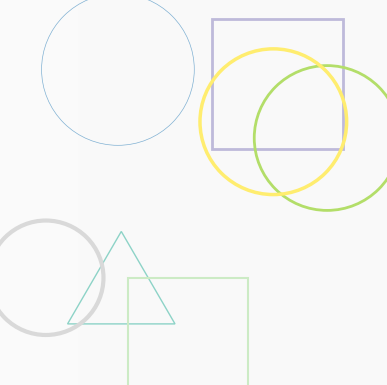[{"shape": "triangle", "thickness": 1, "radius": 0.8, "center": [0.313, 0.239]}, {"shape": "square", "thickness": 2, "radius": 0.84, "center": [0.717, 0.783]}, {"shape": "circle", "thickness": 0.5, "radius": 0.99, "center": [0.304, 0.82]}, {"shape": "circle", "thickness": 2, "radius": 0.94, "center": [0.844, 0.642]}, {"shape": "circle", "thickness": 3, "radius": 0.74, "center": [0.118, 0.279]}, {"shape": "square", "thickness": 1.5, "radius": 0.78, "center": [0.485, 0.122]}, {"shape": "circle", "thickness": 2.5, "radius": 0.95, "center": [0.705, 0.684]}]